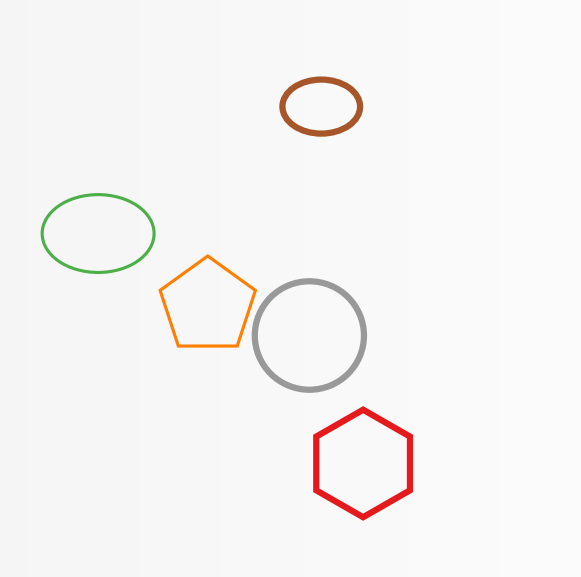[{"shape": "hexagon", "thickness": 3, "radius": 0.47, "center": [0.625, 0.197]}, {"shape": "oval", "thickness": 1.5, "radius": 0.48, "center": [0.169, 0.595]}, {"shape": "pentagon", "thickness": 1.5, "radius": 0.43, "center": [0.357, 0.47]}, {"shape": "oval", "thickness": 3, "radius": 0.33, "center": [0.553, 0.815]}, {"shape": "circle", "thickness": 3, "radius": 0.47, "center": [0.532, 0.418]}]